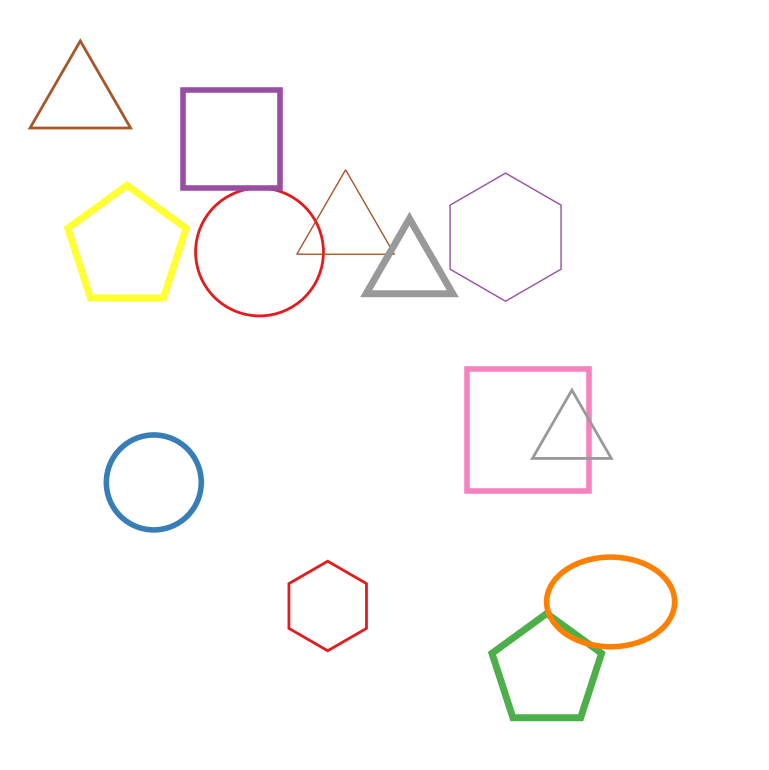[{"shape": "circle", "thickness": 1, "radius": 0.42, "center": [0.337, 0.673]}, {"shape": "hexagon", "thickness": 1, "radius": 0.29, "center": [0.426, 0.213]}, {"shape": "circle", "thickness": 2, "radius": 0.31, "center": [0.2, 0.373]}, {"shape": "pentagon", "thickness": 2.5, "radius": 0.37, "center": [0.71, 0.128]}, {"shape": "hexagon", "thickness": 0.5, "radius": 0.42, "center": [0.657, 0.692]}, {"shape": "square", "thickness": 2, "radius": 0.32, "center": [0.301, 0.82]}, {"shape": "oval", "thickness": 2, "radius": 0.42, "center": [0.793, 0.218]}, {"shape": "pentagon", "thickness": 2.5, "radius": 0.4, "center": [0.165, 0.679]}, {"shape": "triangle", "thickness": 1, "radius": 0.38, "center": [0.104, 0.871]}, {"shape": "triangle", "thickness": 0.5, "radius": 0.37, "center": [0.449, 0.706]}, {"shape": "square", "thickness": 2, "radius": 0.4, "center": [0.686, 0.441]}, {"shape": "triangle", "thickness": 2.5, "radius": 0.32, "center": [0.532, 0.651]}, {"shape": "triangle", "thickness": 1, "radius": 0.3, "center": [0.743, 0.434]}]